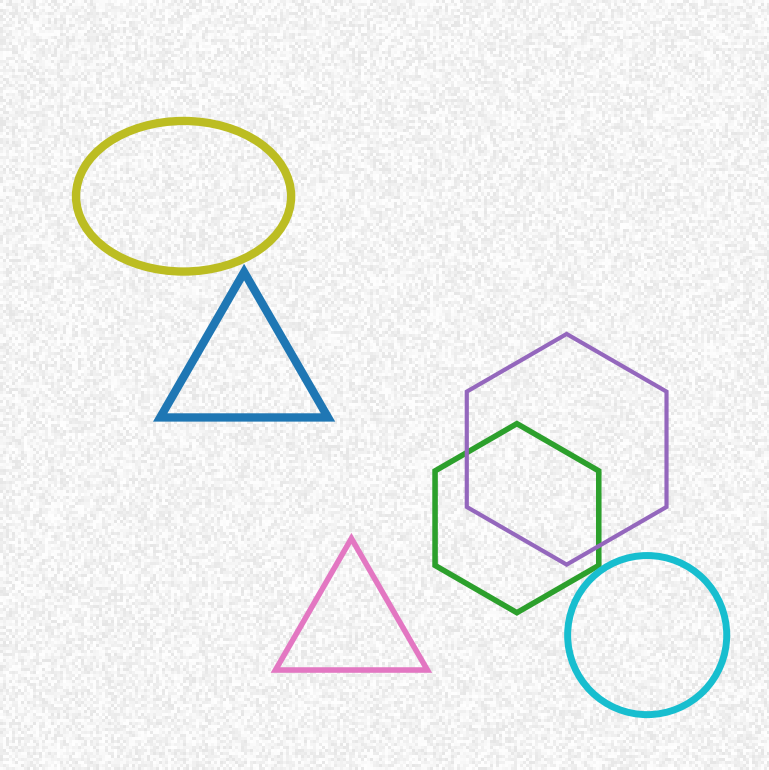[{"shape": "triangle", "thickness": 3, "radius": 0.63, "center": [0.317, 0.521]}, {"shape": "hexagon", "thickness": 2, "radius": 0.61, "center": [0.671, 0.327]}, {"shape": "hexagon", "thickness": 1.5, "radius": 0.75, "center": [0.736, 0.417]}, {"shape": "triangle", "thickness": 2, "radius": 0.57, "center": [0.456, 0.187]}, {"shape": "oval", "thickness": 3, "radius": 0.7, "center": [0.238, 0.745]}, {"shape": "circle", "thickness": 2.5, "radius": 0.52, "center": [0.841, 0.175]}]